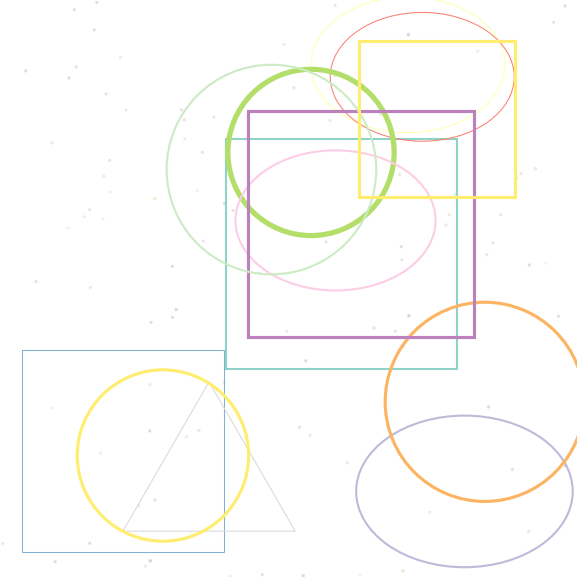[{"shape": "square", "thickness": 1, "radius": 1.0, "center": [0.592, 0.559]}, {"shape": "oval", "thickness": 0.5, "radius": 0.84, "center": [0.706, 0.887]}, {"shape": "oval", "thickness": 1, "radius": 0.94, "center": [0.804, 0.148]}, {"shape": "oval", "thickness": 0.5, "radius": 0.8, "center": [0.731, 0.866]}, {"shape": "square", "thickness": 0.5, "radius": 0.88, "center": [0.213, 0.219]}, {"shape": "circle", "thickness": 1.5, "radius": 0.86, "center": [0.839, 0.303]}, {"shape": "circle", "thickness": 2.5, "radius": 0.72, "center": [0.539, 0.735]}, {"shape": "oval", "thickness": 1, "radius": 0.87, "center": [0.581, 0.617]}, {"shape": "triangle", "thickness": 0.5, "radius": 0.86, "center": [0.362, 0.166]}, {"shape": "square", "thickness": 1.5, "radius": 0.98, "center": [0.625, 0.611]}, {"shape": "circle", "thickness": 1, "radius": 0.91, "center": [0.47, 0.706]}, {"shape": "square", "thickness": 1.5, "radius": 0.68, "center": [0.757, 0.793]}, {"shape": "circle", "thickness": 1.5, "radius": 0.74, "center": [0.282, 0.21]}]